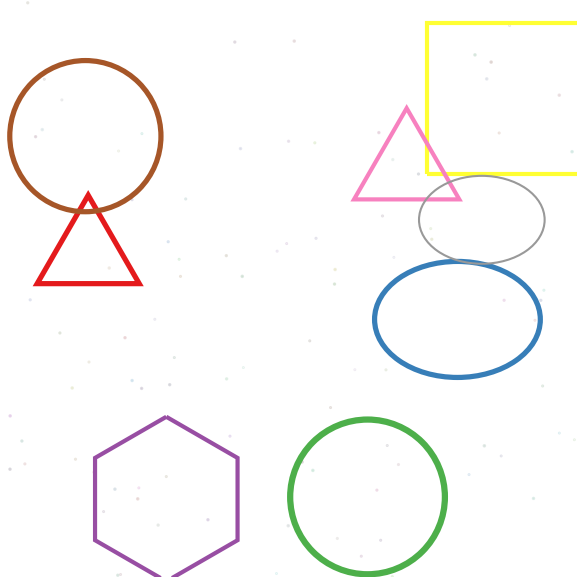[{"shape": "triangle", "thickness": 2.5, "radius": 0.51, "center": [0.153, 0.559]}, {"shape": "oval", "thickness": 2.5, "radius": 0.72, "center": [0.792, 0.446]}, {"shape": "circle", "thickness": 3, "radius": 0.67, "center": [0.636, 0.139]}, {"shape": "hexagon", "thickness": 2, "radius": 0.71, "center": [0.288, 0.135]}, {"shape": "square", "thickness": 2, "radius": 0.65, "center": [0.87, 0.829]}, {"shape": "circle", "thickness": 2.5, "radius": 0.65, "center": [0.148, 0.763]}, {"shape": "triangle", "thickness": 2, "radius": 0.53, "center": [0.704, 0.706]}, {"shape": "oval", "thickness": 1, "radius": 0.54, "center": [0.834, 0.619]}]